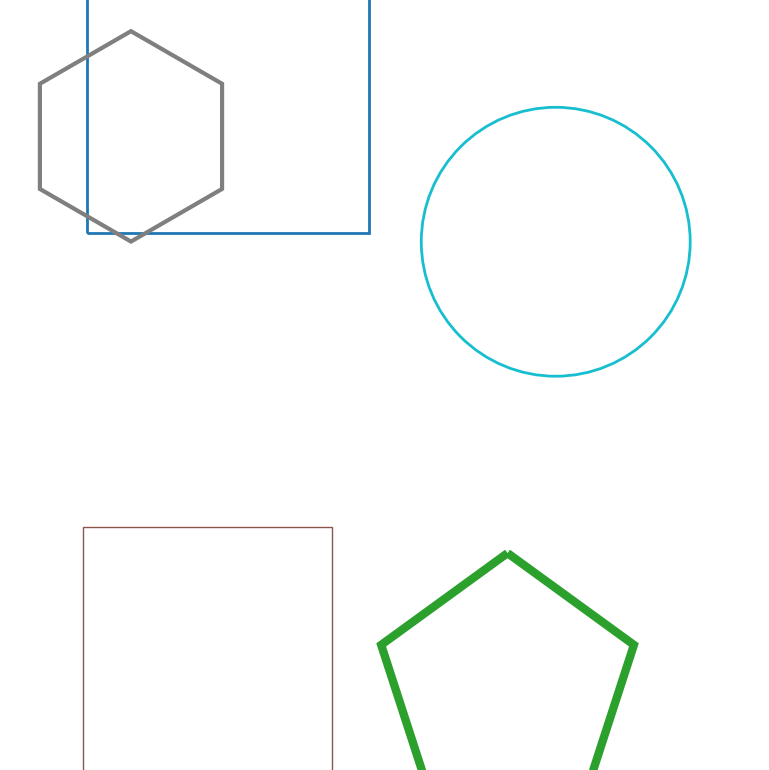[{"shape": "square", "thickness": 1, "radius": 0.92, "center": [0.296, 0.881]}, {"shape": "pentagon", "thickness": 3, "radius": 0.86, "center": [0.659, 0.109]}, {"shape": "square", "thickness": 0.5, "radius": 0.81, "center": [0.27, 0.153]}, {"shape": "hexagon", "thickness": 1.5, "radius": 0.68, "center": [0.17, 0.823]}, {"shape": "circle", "thickness": 1, "radius": 0.87, "center": [0.722, 0.686]}]